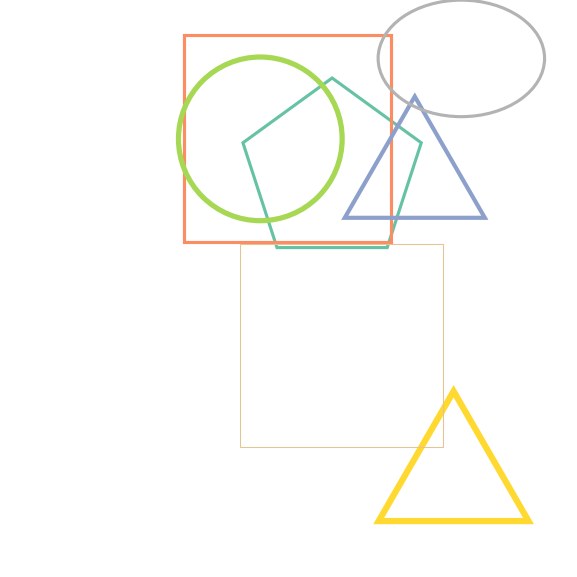[{"shape": "pentagon", "thickness": 1.5, "radius": 0.81, "center": [0.575, 0.702]}, {"shape": "square", "thickness": 1.5, "radius": 0.9, "center": [0.498, 0.759]}, {"shape": "triangle", "thickness": 2, "radius": 0.7, "center": [0.718, 0.692]}, {"shape": "circle", "thickness": 2.5, "radius": 0.71, "center": [0.451, 0.759]}, {"shape": "triangle", "thickness": 3, "radius": 0.75, "center": [0.785, 0.172]}, {"shape": "square", "thickness": 0.5, "radius": 0.88, "center": [0.592, 0.401]}, {"shape": "oval", "thickness": 1.5, "radius": 0.72, "center": [0.799, 0.898]}]